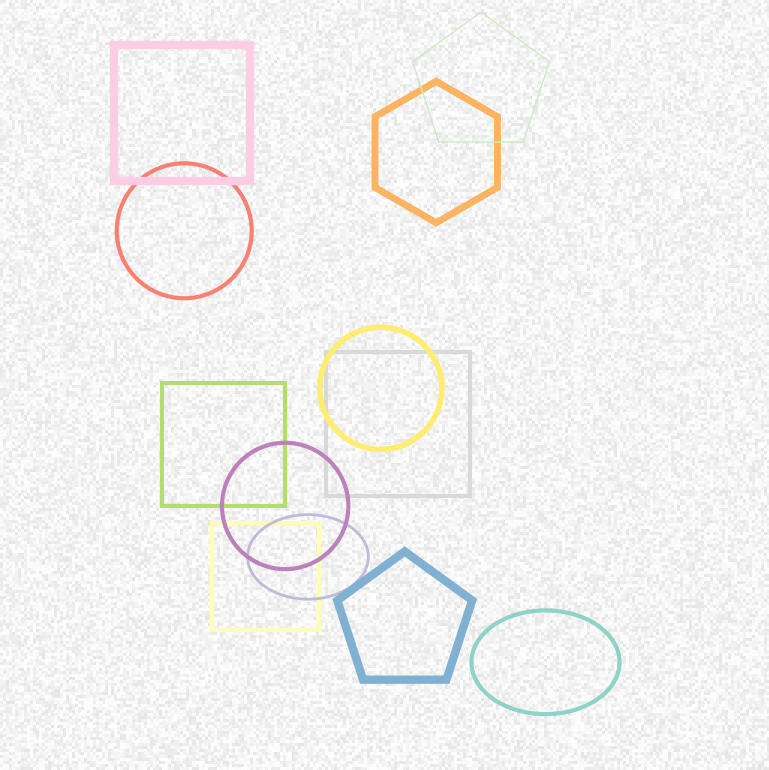[{"shape": "oval", "thickness": 1.5, "radius": 0.48, "center": [0.708, 0.14]}, {"shape": "square", "thickness": 1.5, "radius": 0.35, "center": [0.345, 0.251]}, {"shape": "oval", "thickness": 1, "radius": 0.39, "center": [0.4, 0.277]}, {"shape": "circle", "thickness": 1.5, "radius": 0.44, "center": [0.239, 0.7]}, {"shape": "pentagon", "thickness": 3, "radius": 0.46, "center": [0.526, 0.192]}, {"shape": "hexagon", "thickness": 2.5, "radius": 0.46, "center": [0.567, 0.803]}, {"shape": "square", "thickness": 1.5, "radius": 0.4, "center": [0.29, 0.423]}, {"shape": "square", "thickness": 3, "radius": 0.44, "center": [0.236, 0.853]}, {"shape": "square", "thickness": 1.5, "radius": 0.47, "center": [0.517, 0.449]}, {"shape": "circle", "thickness": 1.5, "radius": 0.41, "center": [0.37, 0.343]}, {"shape": "pentagon", "thickness": 0.5, "radius": 0.47, "center": [0.625, 0.891]}, {"shape": "circle", "thickness": 2, "radius": 0.4, "center": [0.495, 0.496]}]